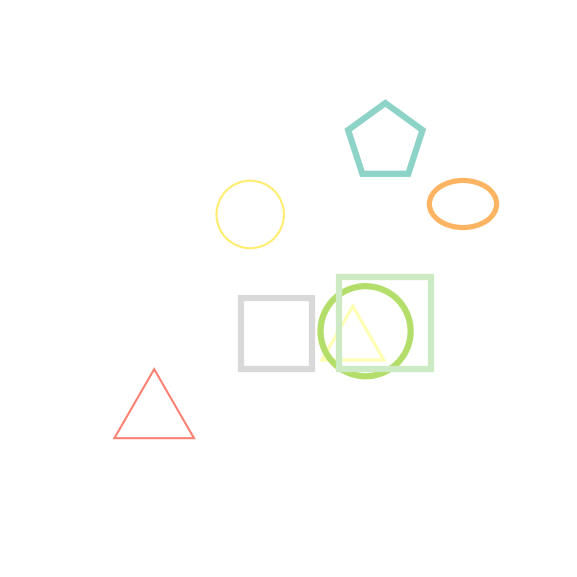[{"shape": "pentagon", "thickness": 3, "radius": 0.34, "center": [0.667, 0.753]}, {"shape": "triangle", "thickness": 1.5, "radius": 0.31, "center": [0.611, 0.407]}, {"shape": "triangle", "thickness": 1, "radius": 0.4, "center": [0.267, 0.28]}, {"shape": "oval", "thickness": 2.5, "radius": 0.29, "center": [0.802, 0.646]}, {"shape": "circle", "thickness": 3, "radius": 0.39, "center": [0.633, 0.426]}, {"shape": "square", "thickness": 3, "radius": 0.31, "center": [0.479, 0.421]}, {"shape": "square", "thickness": 3, "radius": 0.4, "center": [0.667, 0.44]}, {"shape": "circle", "thickness": 1, "radius": 0.29, "center": [0.433, 0.628]}]